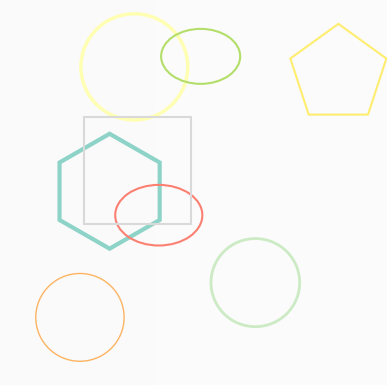[{"shape": "hexagon", "thickness": 3, "radius": 0.75, "center": [0.283, 0.503]}, {"shape": "circle", "thickness": 2.5, "radius": 0.69, "center": [0.347, 0.826]}, {"shape": "oval", "thickness": 1.5, "radius": 0.56, "center": [0.41, 0.441]}, {"shape": "circle", "thickness": 1, "radius": 0.57, "center": [0.206, 0.176]}, {"shape": "oval", "thickness": 1.5, "radius": 0.51, "center": [0.518, 0.854]}, {"shape": "square", "thickness": 1.5, "radius": 0.69, "center": [0.355, 0.556]}, {"shape": "circle", "thickness": 2, "radius": 0.57, "center": [0.659, 0.266]}, {"shape": "pentagon", "thickness": 1.5, "radius": 0.65, "center": [0.873, 0.808]}]